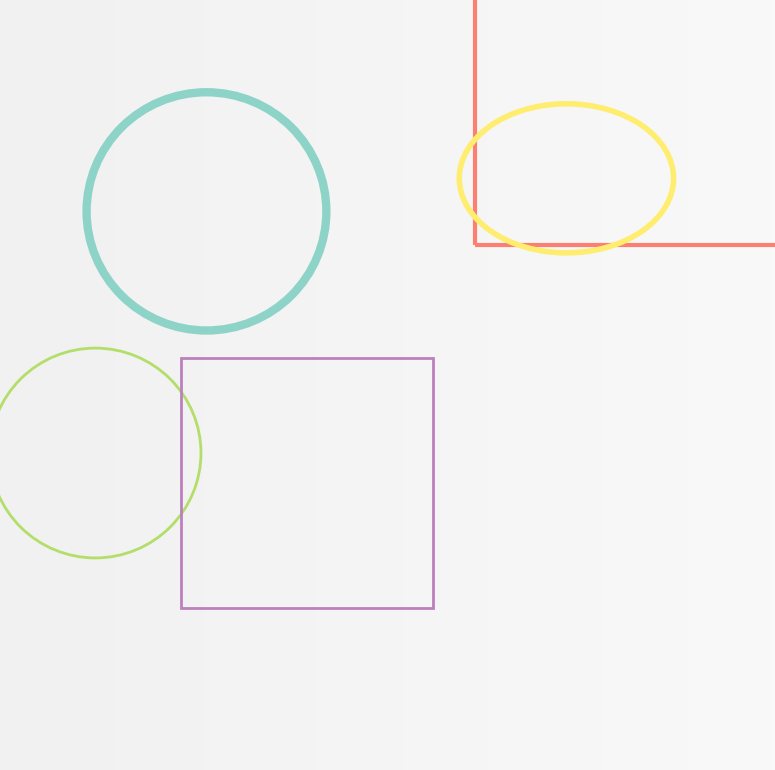[{"shape": "circle", "thickness": 3, "radius": 0.77, "center": [0.266, 0.725]}, {"shape": "square", "thickness": 1.5, "radius": 0.99, "center": [0.811, 0.88]}, {"shape": "circle", "thickness": 1, "radius": 0.68, "center": [0.123, 0.412]}, {"shape": "square", "thickness": 1, "radius": 0.81, "center": [0.396, 0.373]}, {"shape": "oval", "thickness": 2, "radius": 0.69, "center": [0.731, 0.768]}]